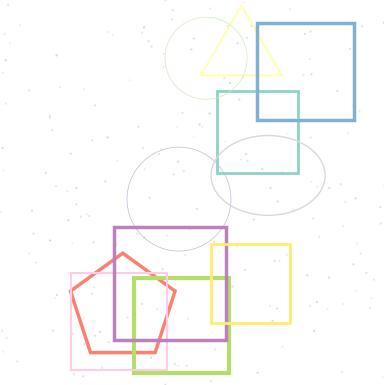[{"shape": "square", "thickness": 2, "radius": 0.53, "center": [0.669, 0.657]}, {"shape": "triangle", "thickness": 1.5, "radius": 0.61, "center": [0.627, 0.865]}, {"shape": "circle", "thickness": 0.5, "radius": 0.67, "center": [0.465, 0.483]}, {"shape": "pentagon", "thickness": 2.5, "radius": 0.71, "center": [0.319, 0.2]}, {"shape": "square", "thickness": 2.5, "radius": 0.63, "center": [0.794, 0.814]}, {"shape": "square", "thickness": 3, "radius": 0.62, "center": [0.472, 0.155]}, {"shape": "square", "thickness": 1.5, "radius": 0.63, "center": [0.309, 0.166]}, {"shape": "oval", "thickness": 1, "radius": 0.74, "center": [0.696, 0.544]}, {"shape": "square", "thickness": 2.5, "radius": 0.73, "center": [0.441, 0.264]}, {"shape": "circle", "thickness": 0.5, "radius": 0.53, "center": [0.535, 0.849]}, {"shape": "square", "thickness": 2, "radius": 0.51, "center": [0.65, 0.263]}]